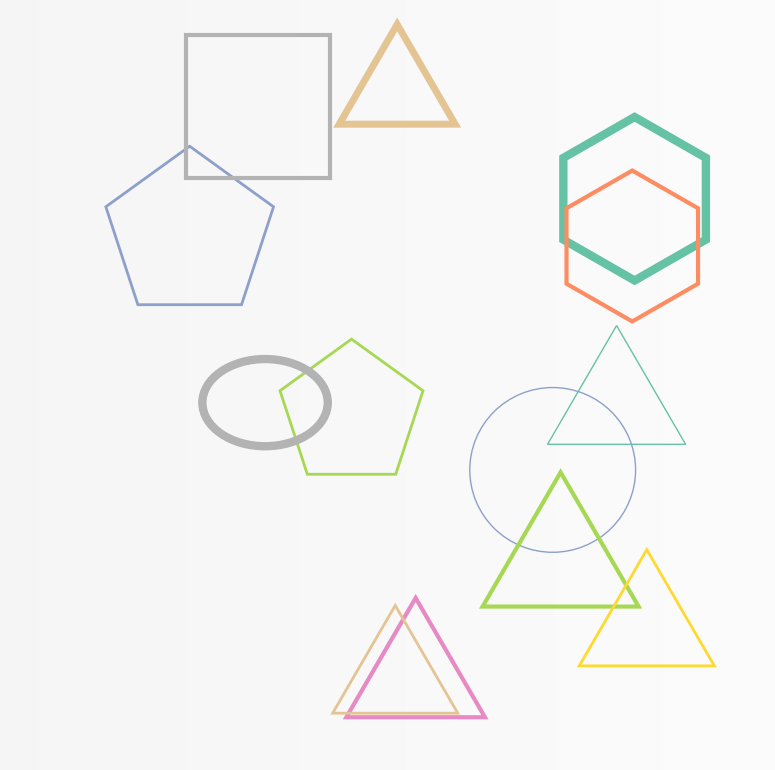[{"shape": "hexagon", "thickness": 3, "radius": 0.53, "center": [0.819, 0.742]}, {"shape": "triangle", "thickness": 0.5, "radius": 0.51, "center": [0.796, 0.474]}, {"shape": "hexagon", "thickness": 1.5, "radius": 0.49, "center": [0.816, 0.681]}, {"shape": "circle", "thickness": 0.5, "radius": 0.53, "center": [0.713, 0.39]}, {"shape": "pentagon", "thickness": 1, "radius": 0.57, "center": [0.245, 0.696]}, {"shape": "triangle", "thickness": 1.5, "radius": 0.52, "center": [0.536, 0.12]}, {"shape": "triangle", "thickness": 1.5, "radius": 0.58, "center": [0.723, 0.27]}, {"shape": "pentagon", "thickness": 1, "radius": 0.48, "center": [0.454, 0.463]}, {"shape": "triangle", "thickness": 1, "radius": 0.5, "center": [0.835, 0.186]}, {"shape": "triangle", "thickness": 1, "radius": 0.47, "center": [0.51, 0.12]}, {"shape": "triangle", "thickness": 2.5, "radius": 0.43, "center": [0.512, 0.882]}, {"shape": "square", "thickness": 1.5, "radius": 0.47, "center": [0.333, 0.862]}, {"shape": "oval", "thickness": 3, "radius": 0.4, "center": [0.342, 0.477]}]